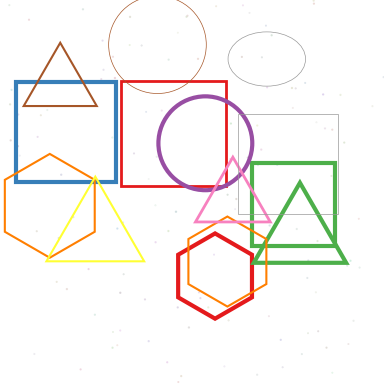[{"shape": "square", "thickness": 2, "radius": 0.68, "center": [0.45, 0.653]}, {"shape": "hexagon", "thickness": 3, "radius": 0.55, "center": [0.559, 0.283]}, {"shape": "square", "thickness": 3, "radius": 0.65, "center": [0.17, 0.656]}, {"shape": "triangle", "thickness": 3, "radius": 0.69, "center": [0.779, 0.387]}, {"shape": "square", "thickness": 3, "radius": 0.54, "center": [0.762, 0.469]}, {"shape": "circle", "thickness": 3, "radius": 0.61, "center": [0.533, 0.628]}, {"shape": "hexagon", "thickness": 1.5, "radius": 0.58, "center": [0.591, 0.321]}, {"shape": "hexagon", "thickness": 1.5, "radius": 0.67, "center": [0.129, 0.465]}, {"shape": "triangle", "thickness": 1.5, "radius": 0.73, "center": [0.248, 0.395]}, {"shape": "circle", "thickness": 0.5, "radius": 0.63, "center": [0.409, 0.884]}, {"shape": "triangle", "thickness": 1.5, "radius": 0.55, "center": [0.156, 0.779]}, {"shape": "triangle", "thickness": 2, "radius": 0.56, "center": [0.605, 0.48]}, {"shape": "oval", "thickness": 0.5, "radius": 0.5, "center": [0.693, 0.847]}, {"shape": "square", "thickness": 0.5, "radius": 0.65, "center": [0.748, 0.573]}]